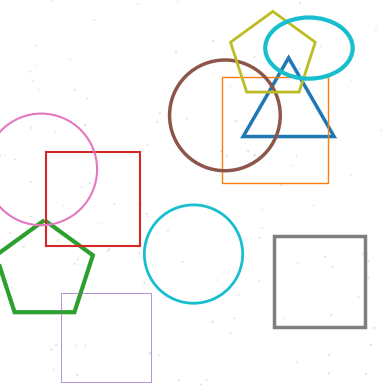[{"shape": "triangle", "thickness": 2.5, "radius": 0.68, "center": [0.75, 0.714]}, {"shape": "square", "thickness": 1, "radius": 0.69, "center": [0.714, 0.662]}, {"shape": "pentagon", "thickness": 3, "radius": 0.66, "center": [0.116, 0.296]}, {"shape": "square", "thickness": 1.5, "radius": 0.61, "center": [0.241, 0.483]}, {"shape": "square", "thickness": 0.5, "radius": 0.58, "center": [0.275, 0.123]}, {"shape": "circle", "thickness": 2.5, "radius": 0.72, "center": [0.584, 0.7]}, {"shape": "circle", "thickness": 1.5, "radius": 0.72, "center": [0.107, 0.56]}, {"shape": "square", "thickness": 2.5, "radius": 0.59, "center": [0.829, 0.268]}, {"shape": "pentagon", "thickness": 2, "radius": 0.58, "center": [0.709, 0.855]}, {"shape": "oval", "thickness": 3, "radius": 0.57, "center": [0.802, 0.875]}, {"shape": "circle", "thickness": 2, "radius": 0.64, "center": [0.503, 0.34]}]